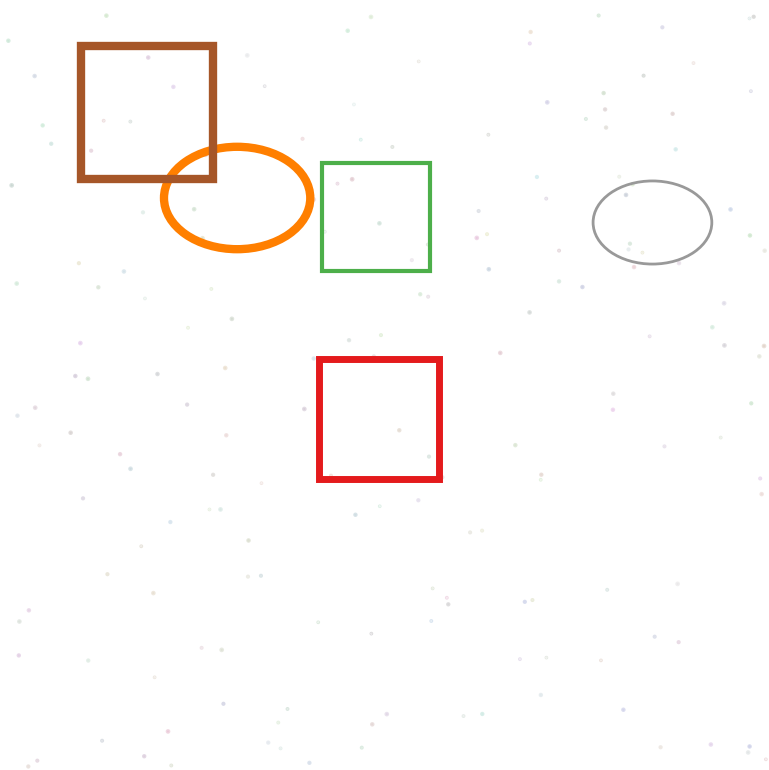[{"shape": "square", "thickness": 2.5, "radius": 0.39, "center": [0.492, 0.456]}, {"shape": "square", "thickness": 1.5, "radius": 0.35, "center": [0.488, 0.718]}, {"shape": "oval", "thickness": 3, "radius": 0.47, "center": [0.308, 0.743]}, {"shape": "square", "thickness": 3, "radius": 0.43, "center": [0.191, 0.854]}, {"shape": "oval", "thickness": 1, "radius": 0.39, "center": [0.847, 0.711]}]